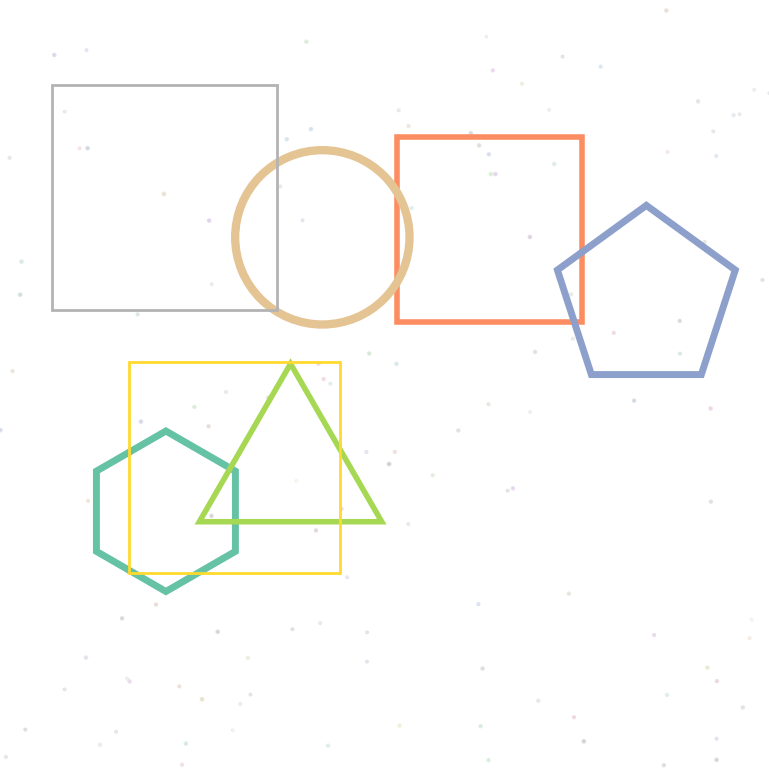[{"shape": "hexagon", "thickness": 2.5, "radius": 0.52, "center": [0.215, 0.336]}, {"shape": "square", "thickness": 2, "radius": 0.6, "center": [0.635, 0.702]}, {"shape": "pentagon", "thickness": 2.5, "radius": 0.61, "center": [0.839, 0.612]}, {"shape": "triangle", "thickness": 2, "radius": 0.68, "center": [0.377, 0.391]}, {"shape": "square", "thickness": 1, "radius": 0.69, "center": [0.305, 0.393]}, {"shape": "circle", "thickness": 3, "radius": 0.57, "center": [0.419, 0.692]}, {"shape": "square", "thickness": 1, "radius": 0.73, "center": [0.213, 0.743]}]